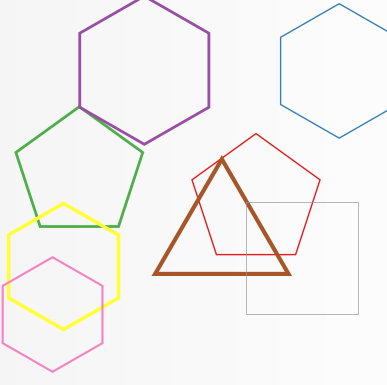[{"shape": "pentagon", "thickness": 1, "radius": 0.87, "center": [0.661, 0.479]}, {"shape": "hexagon", "thickness": 1, "radius": 0.87, "center": [0.875, 0.816]}, {"shape": "pentagon", "thickness": 2, "radius": 0.86, "center": [0.205, 0.551]}, {"shape": "hexagon", "thickness": 2, "radius": 0.96, "center": [0.372, 0.818]}, {"shape": "hexagon", "thickness": 2.5, "radius": 0.82, "center": [0.164, 0.308]}, {"shape": "triangle", "thickness": 3, "radius": 0.99, "center": [0.572, 0.388]}, {"shape": "hexagon", "thickness": 1.5, "radius": 0.74, "center": [0.136, 0.183]}, {"shape": "square", "thickness": 0.5, "radius": 0.73, "center": [0.78, 0.329]}]